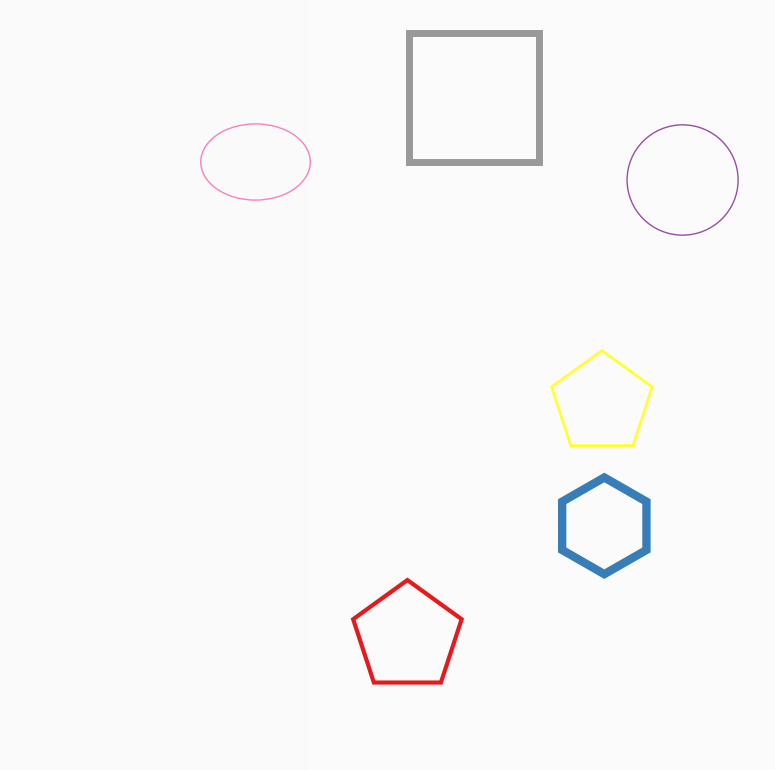[{"shape": "pentagon", "thickness": 1.5, "radius": 0.37, "center": [0.526, 0.173]}, {"shape": "hexagon", "thickness": 3, "radius": 0.31, "center": [0.78, 0.317]}, {"shape": "circle", "thickness": 0.5, "radius": 0.36, "center": [0.881, 0.766]}, {"shape": "pentagon", "thickness": 1, "radius": 0.34, "center": [0.777, 0.477]}, {"shape": "oval", "thickness": 0.5, "radius": 0.35, "center": [0.33, 0.79]}, {"shape": "square", "thickness": 2.5, "radius": 0.42, "center": [0.611, 0.873]}]